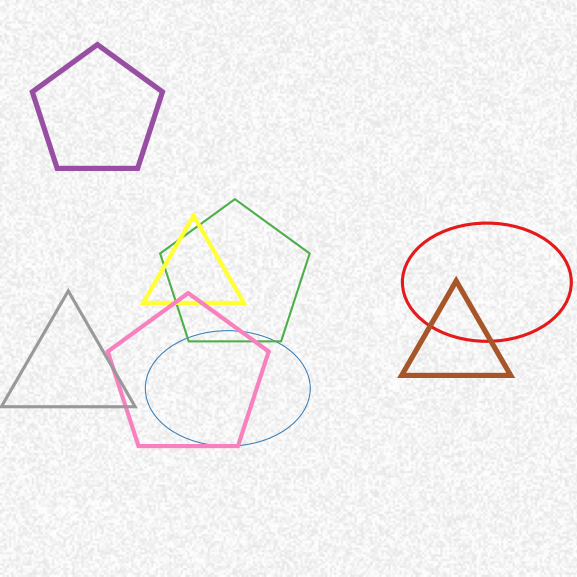[{"shape": "oval", "thickness": 1.5, "radius": 0.73, "center": [0.843, 0.51]}, {"shape": "oval", "thickness": 0.5, "radius": 0.71, "center": [0.394, 0.327]}, {"shape": "pentagon", "thickness": 1, "radius": 0.68, "center": [0.407, 0.518]}, {"shape": "pentagon", "thickness": 2.5, "radius": 0.59, "center": [0.169, 0.803]}, {"shape": "triangle", "thickness": 2, "radius": 0.5, "center": [0.335, 0.525]}, {"shape": "triangle", "thickness": 2.5, "radius": 0.55, "center": [0.79, 0.404]}, {"shape": "pentagon", "thickness": 2, "radius": 0.73, "center": [0.326, 0.345]}, {"shape": "triangle", "thickness": 1.5, "radius": 0.67, "center": [0.118, 0.362]}]